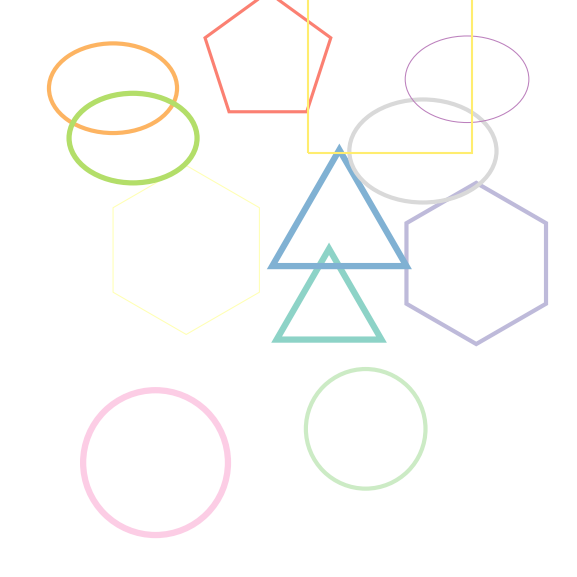[{"shape": "triangle", "thickness": 3, "radius": 0.52, "center": [0.57, 0.464]}, {"shape": "hexagon", "thickness": 0.5, "radius": 0.73, "center": [0.322, 0.566]}, {"shape": "hexagon", "thickness": 2, "radius": 0.7, "center": [0.825, 0.543]}, {"shape": "pentagon", "thickness": 1.5, "radius": 0.57, "center": [0.464, 0.898]}, {"shape": "triangle", "thickness": 3, "radius": 0.67, "center": [0.588, 0.605]}, {"shape": "oval", "thickness": 2, "radius": 0.55, "center": [0.196, 0.846]}, {"shape": "oval", "thickness": 2.5, "radius": 0.55, "center": [0.23, 0.76]}, {"shape": "circle", "thickness": 3, "radius": 0.63, "center": [0.269, 0.198]}, {"shape": "oval", "thickness": 2, "radius": 0.64, "center": [0.732, 0.738]}, {"shape": "oval", "thickness": 0.5, "radius": 0.54, "center": [0.809, 0.862]}, {"shape": "circle", "thickness": 2, "radius": 0.52, "center": [0.633, 0.257]}, {"shape": "square", "thickness": 1, "radius": 0.71, "center": [0.676, 0.876]}]